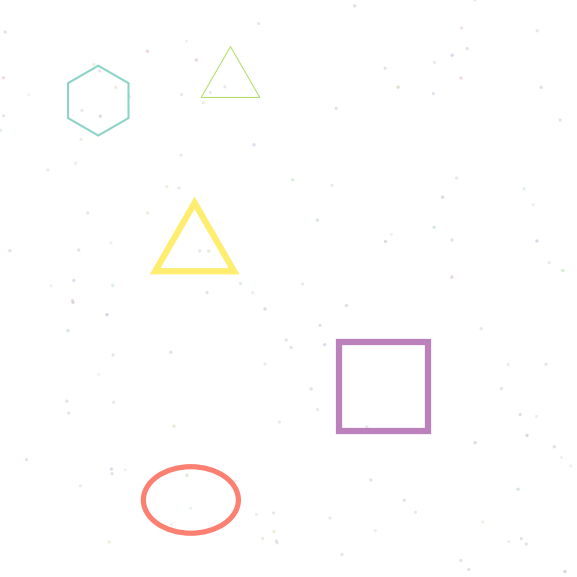[{"shape": "hexagon", "thickness": 1, "radius": 0.3, "center": [0.17, 0.825]}, {"shape": "oval", "thickness": 2.5, "radius": 0.41, "center": [0.331, 0.133]}, {"shape": "triangle", "thickness": 0.5, "radius": 0.29, "center": [0.399, 0.86]}, {"shape": "square", "thickness": 3, "radius": 0.38, "center": [0.664, 0.33]}, {"shape": "triangle", "thickness": 3, "radius": 0.39, "center": [0.337, 0.569]}]